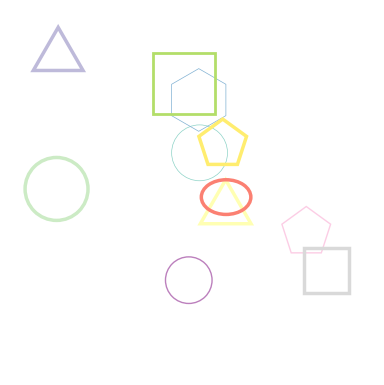[{"shape": "circle", "thickness": 0.5, "radius": 0.36, "center": [0.518, 0.603]}, {"shape": "triangle", "thickness": 2.5, "radius": 0.38, "center": [0.586, 0.457]}, {"shape": "triangle", "thickness": 2.5, "radius": 0.37, "center": [0.151, 0.854]}, {"shape": "oval", "thickness": 2.5, "radius": 0.32, "center": [0.587, 0.488]}, {"shape": "hexagon", "thickness": 0.5, "radius": 0.41, "center": [0.516, 0.74]}, {"shape": "square", "thickness": 2, "radius": 0.4, "center": [0.478, 0.783]}, {"shape": "pentagon", "thickness": 1, "radius": 0.33, "center": [0.795, 0.397]}, {"shape": "square", "thickness": 2.5, "radius": 0.29, "center": [0.849, 0.298]}, {"shape": "circle", "thickness": 1, "radius": 0.3, "center": [0.49, 0.272]}, {"shape": "circle", "thickness": 2.5, "radius": 0.41, "center": [0.147, 0.509]}, {"shape": "pentagon", "thickness": 2.5, "radius": 0.33, "center": [0.578, 0.626]}]